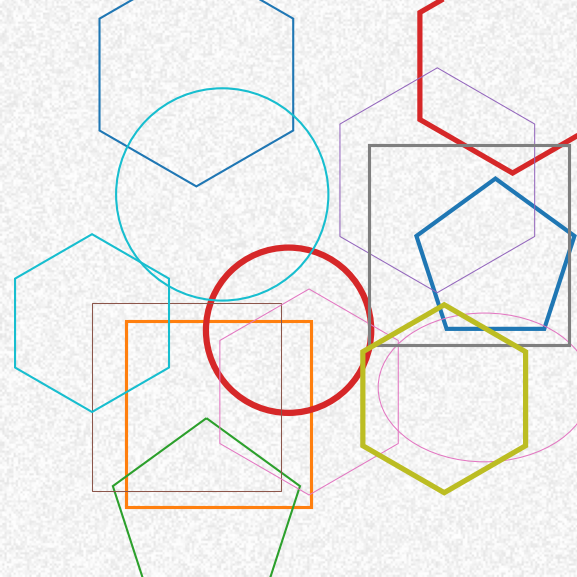[{"shape": "hexagon", "thickness": 1, "radius": 0.97, "center": [0.34, 0.87]}, {"shape": "pentagon", "thickness": 2, "radius": 0.72, "center": [0.858, 0.546]}, {"shape": "square", "thickness": 1.5, "radius": 0.8, "center": [0.378, 0.282]}, {"shape": "pentagon", "thickness": 1, "radius": 0.85, "center": [0.357, 0.105]}, {"shape": "circle", "thickness": 3, "radius": 0.72, "center": [0.5, 0.427]}, {"shape": "hexagon", "thickness": 2.5, "radius": 0.93, "center": [0.888, 0.885]}, {"shape": "hexagon", "thickness": 0.5, "radius": 0.97, "center": [0.757, 0.687]}, {"shape": "square", "thickness": 0.5, "radius": 0.82, "center": [0.323, 0.312]}, {"shape": "oval", "thickness": 0.5, "radius": 0.92, "center": [0.839, 0.328]}, {"shape": "hexagon", "thickness": 0.5, "radius": 0.89, "center": [0.535, 0.32]}, {"shape": "square", "thickness": 1.5, "radius": 0.87, "center": [0.813, 0.575]}, {"shape": "hexagon", "thickness": 2.5, "radius": 0.81, "center": [0.769, 0.309]}, {"shape": "hexagon", "thickness": 1, "radius": 0.77, "center": [0.159, 0.44]}, {"shape": "circle", "thickness": 1, "radius": 0.92, "center": [0.385, 0.662]}]